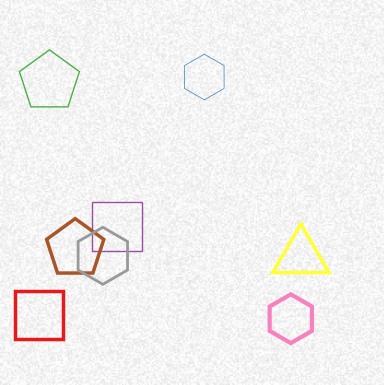[{"shape": "square", "thickness": 2.5, "radius": 0.31, "center": [0.102, 0.182]}, {"shape": "hexagon", "thickness": 0.5, "radius": 0.3, "center": [0.531, 0.8]}, {"shape": "pentagon", "thickness": 1, "radius": 0.41, "center": [0.128, 0.789]}, {"shape": "square", "thickness": 1, "radius": 0.32, "center": [0.304, 0.412]}, {"shape": "triangle", "thickness": 2.5, "radius": 0.42, "center": [0.781, 0.334]}, {"shape": "pentagon", "thickness": 2.5, "radius": 0.39, "center": [0.195, 0.354]}, {"shape": "hexagon", "thickness": 3, "radius": 0.32, "center": [0.755, 0.172]}, {"shape": "hexagon", "thickness": 2, "radius": 0.37, "center": [0.267, 0.336]}]